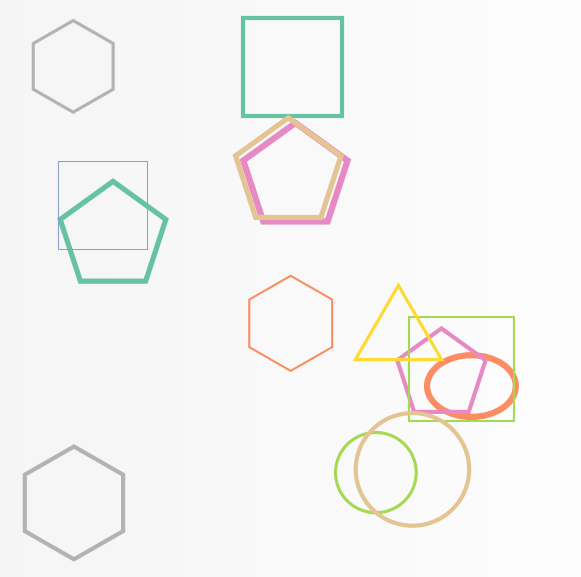[{"shape": "square", "thickness": 2, "radius": 0.43, "center": [0.503, 0.883]}, {"shape": "pentagon", "thickness": 2.5, "radius": 0.48, "center": [0.194, 0.59]}, {"shape": "hexagon", "thickness": 1, "radius": 0.41, "center": [0.5, 0.439]}, {"shape": "oval", "thickness": 3, "radius": 0.38, "center": [0.811, 0.331]}, {"shape": "square", "thickness": 0.5, "radius": 0.38, "center": [0.177, 0.644]}, {"shape": "pentagon", "thickness": 3, "radius": 0.47, "center": [0.508, 0.692]}, {"shape": "pentagon", "thickness": 2, "radius": 0.4, "center": [0.759, 0.351]}, {"shape": "square", "thickness": 1, "radius": 0.45, "center": [0.794, 0.36]}, {"shape": "circle", "thickness": 1.5, "radius": 0.35, "center": [0.647, 0.181]}, {"shape": "triangle", "thickness": 1.5, "radius": 0.43, "center": [0.685, 0.419]}, {"shape": "circle", "thickness": 2, "radius": 0.49, "center": [0.71, 0.186]}, {"shape": "pentagon", "thickness": 2.5, "radius": 0.48, "center": [0.496, 0.7]}, {"shape": "hexagon", "thickness": 1.5, "radius": 0.4, "center": [0.126, 0.884]}, {"shape": "hexagon", "thickness": 2, "radius": 0.49, "center": [0.127, 0.128]}]